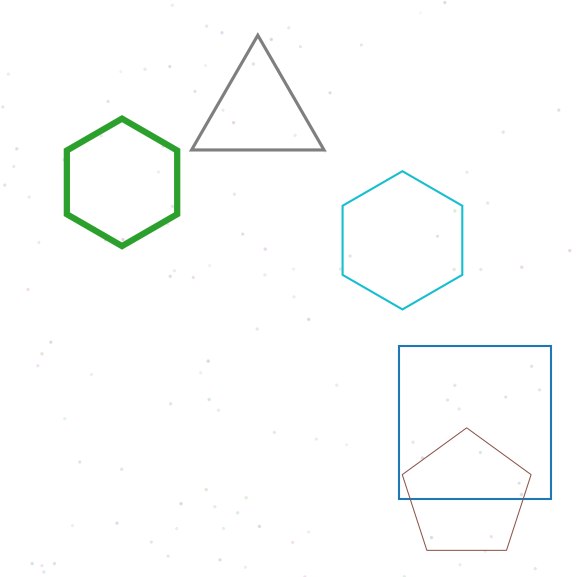[{"shape": "square", "thickness": 1, "radius": 0.66, "center": [0.822, 0.268]}, {"shape": "hexagon", "thickness": 3, "radius": 0.55, "center": [0.211, 0.683]}, {"shape": "pentagon", "thickness": 0.5, "radius": 0.59, "center": [0.808, 0.141]}, {"shape": "triangle", "thickness": 1.5, "radius": 0.66, "center": [0.446, 0.806]}, {"shape": "hexagon", "thickness": 1, "radius": 0.6, "center": [0.697, 0.583]}]